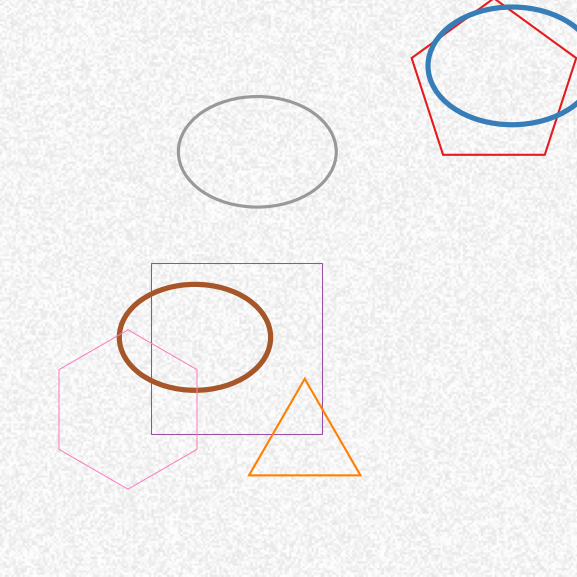[{"shape": "pentagon", "thickness": 1, "radius": 0.75, "center": [0.855, 0.852]}, {"shape": "oval", "thickness": 2.5, "radius": 0.73, "center": [0.887, 0.885]}, {"shape": "square", "thickness": 0.5, "radius": 0.74, "center": [0.409, 0.396]}, {"shape": "triangle", "thickness": 1, "radius": 0.56, "center": [0.528, 0.232]}, {"shape": "oval", "thickness": 2.5, "radius": 0.66, "center": [0.338, 0.415]}, {"shape": "hexagon", "thickness": 0.5, "radius": 0.69, "center": [0.222, 0.29]}, {"shape": "oval", "thickness": 1.5, "radius": 0.68, "center": [0.446, 0.736]}]